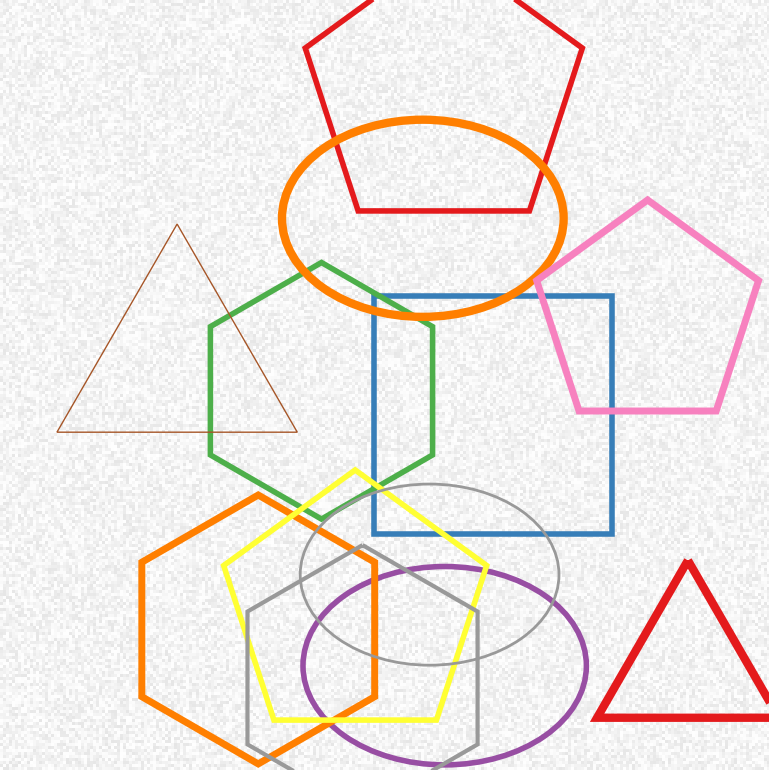[{"shape": "triangle", "thickness": 3, "radius": 0.68, "center": [0.893, 0.136]}, {"shape": "pentagon", "thickness": 2, "radius": 0.95, "center": [0.576, 0.879]}, {"shape": "square", "thickness": 2, "radius": 0.77, "center": [0.64, 0.461]}, {"shape": "hexagon", "thickness": 2, "radius": 0.83, "center": [0.418, 0.492]}, {"shape": "oval", "thickness": 2, "radius": 0.92, "center": [0.578, 0.135]}, {"shape": "hexagon", "thickness": 2.5, "radius": 0.87, "center": [0.335, 0.183]}, {"shape": "oval", "thickness": 3, "radius": 0.91, "center": [0.549, 0.717]}, {"shape": "pentagon", "thickness": 2, "radius": 0.9, "center": [0.461, 0.21]}, {"shape": "triangle", "thickness": 0.5, "radius": 0.9, "center": [0.23, 0.529]}, {"shape": "pentagon", "thickness": 2.5, "radius": 0.76, "center": [0.841, 0.589]}, {"shape": "oval", "thickness": 1, "radius": 0.84, "center": [0.558, 0.254]}, {"shape": "hexagon", "thickness": 1.5, "radius": 0.86, "center": [0.471, 0.12]}]